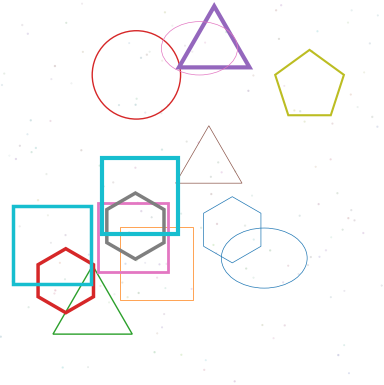[{"shape": "hexagon", "thickness": 0.5, "radius": 0.43, "center": [0.603, 0.403]}, {"shape": "oval", "thickness": 0.5, "radius": 0.56, "center": [0.686, 0.33]}, {"shape": "square", "thickness": 0.5, "radius": 0.48, "center": [0.407, 0.316]}, {"shape": "triangle", "thickness": 1, "radius": 0.59, "center": [0.241, 0.192]}, {"shape": "circle", "thickness": 1, "radius": 0.57, "center": [0.354, 0.805]}, {"shape": "hexagon", "thickness": 2.5, "radius": 0.42, "center": [0.171, 0.271]}, {"shape": "triangle", "thickness": 3, "radius": 0.53, "center": [0.556, 0.878]}, {"shape": "triangle", "thickness": 0.5, "radius": 0.5, "center": [0.542, 0.574]}, {"shape": "square", "thickness": 2, "radius": 0.45, "center": [0.346, 0.383]}, {"shape": "oval", "thickness": 0.5, "radius": 0.49, "center": [0.518, 0.875]}, {"shape": "hexagon", "thickness": 2.5, "radius": 0.43, "center": [0.352, 0.413]}, {"shape": "pentagon", "thickness": 1.5, "radius": 0.47, "center": [0.804, 0.777]}, {"shape": "square", "thickness": 3, "radius": 0.49, "center": [0.363, 0.49]}, {"shape": "square", "thickness": 2.5, "radius": 0.51, "center": [0.135, 0.363]}]